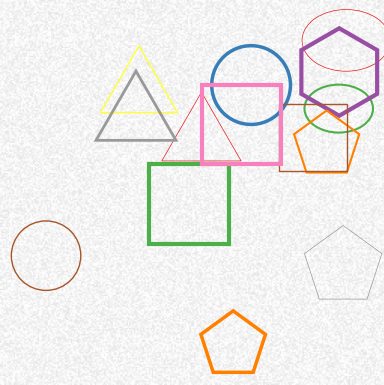[{"shape": "triangle", "thickness": 0.5, "radius": 0.6, "center": [0.523, 0.641]}, {"shape": "oval", "thickness": 0.5, "radius": 0.57, "center": [0.899, 0.895]}, {"shape": "circle", "thickness": 2.5, "radius": 0.51, "center": [0.652, 0.779]}, {"shape": "oval", "thickness": 1.5, "radius": 0.44, "center": [0.88, 0.718]}, {"shape": "square", "thickness": 3, "radius": 0.52, "center": [0.491, 0.469]}, {"shape": "hexagon", "thickness": 3, "radius": 0.57, "center": [0.881, 0.813]}, {"shape": "pentagon", "thickness": 1.5, "radius": 0.45, "center": [0.848, 0.624]}, {"shape": "pentagon", "thickness": 2.5, "radius": 0.44, "center": [0.606, 0.104]}, {"shape": "triangle", "thickness": 1, "radius": 0.58, "center": [0.361, 0.765]}, {"shape": "square", "thickness": 1, "radius": 0.44, "center": [0.814, 0.643]}, {"shape": "circle", "thickness": 1, "radius": 0.45, "center": [0.12, 0.336]}, {"shape": "square", "thickness": 3, "radius": 0.51, "center": [0.627, 0.677]}, {"shape": "triangle", "thickness": 2, "radius": 0.6, "center": [0.353, 0.695]}, {"shape": "pentagon", "thickness": 0.5, "radius": 0.53, "center": [0.891, 0.309]}]